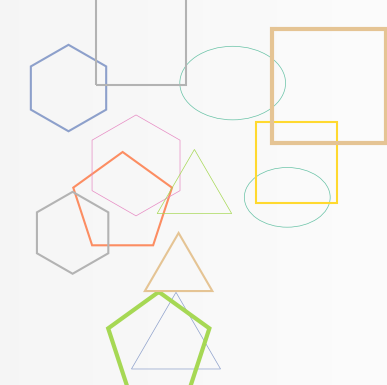[{"shape": "oval", "thickness": 0.5, "radius": 0.55, "center": [0.741, 0.487]}, {"shape": "oval", "thickness": 0.5, "radius": 0.68, "center": [0.6, 0.784]}, {"shape": "pentagon", "thickness": 1.5, "radius": 0.67, "center": [0.316, 0.471]}, {"shape": "hexagon", "thickness": 1.5, "radius": 0.56, "center": [0.177, 0.771]}, {"shape": "triangle", "thickness": 0.5, "radius": 0.66, "center": [0.454, 0.108]}, {"shape": "hexagon", "thickness": 0.5, "radius": 0.66, "center": [0.351, 0.57]}, {"shape": "pentagon", "thickness": 3, "radius": 0.69, "center": [0.41, 0.105]}, {"shape": "triangle", "thickness": 0.5, "radius": 0.56, "center": [0.502, 0.501]}, {"shape": "square", "thickness": 1.5, "radius": 0.52, "center": [0.766, 0.577]}, {"shape": "square", "thickness": 3, "radius": 0.74, "center": [0.849, 0.776]}, {"shape": "triangle", "thickness": 1.5, "radius": 0.5, "center": [0.461, 0.294]}, {"shape": "hexagon", "thickness": 1.5, "radius": 0.53, "center": [0.187, 0.395]}, {"shape": "square", "thickness": 1.5, "radius": 0.59, "center": [0.364, 0.896]}]